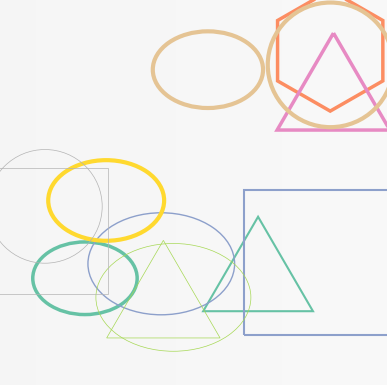[{"shape": "oval", "thickness": 2.5, "radius": 0.67, "center": [0.219, 0.277]}, {"shape": "triangle", "thickness": 1.5, "radius": 0.82, "center": [0.666, 0.273]}, {"shape": "hexagon", "thickness": 2.5, "radius": 0.78, "center": [0.852, 0.868]}, {"shape": "oval", "thickness": 1, "radius": 0.95, "center": [0.416, 0.315]}, {"shape": "square", "thickness": 1.5, "radius": 0.94, "center": [0.817, 0.318]}, {"shape": "triangle", "thickness": 2.5, "radius": 0.84, "center": [0.861, 0.746]}, {"shape": "triangle", "thickness": 0.5, "radius": 0.84, "center": [0.422, 0.207]}, {"shape": "oval", "thickness": 0.5, "radius": 1.0, "center": [0.447, 0.228]}, {"shape": "oval", "thickness": 3, "radius": 0.75, "center": [0.274, 0.479]}, {"shape": "oval", "thickness": 3, "radius": 0.71, "center": [0.537, 0.819]}, {"shape": "circle", "thickness": 3, "radius": 0.81, "center": [0.853, 0.832]}, {"shape": "square", "thickness": 0.5, "radius": 0.82, "center": [0.115, 0.4]}, {"shape": "circle", "thickness": 0.5, "radius": 0.74, "center": [0.116, 0.464]}]